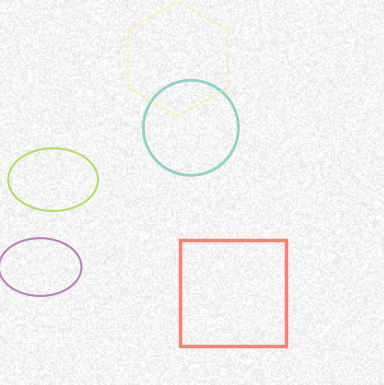[{"shape": "circle", "thickness": 2, "radius": 0.62, "center": [0.496, 0.668]}, {"shape": "square", "thickness": 2.5, "radius": 0.69, "center": [0.606, 0.239]}, {"shape": "oval", "thickness": 1.5, "radius": 0.58, "center": [0.138, 0.533]}, {"shape": "oval", "thickness": 1.5, "radius": 0.54, "center": [0.104, 0.306]}, {"shape": "hexagon", "thickness": 0.5, "radius": 0.75, "center": [0.462, 0.847]}]